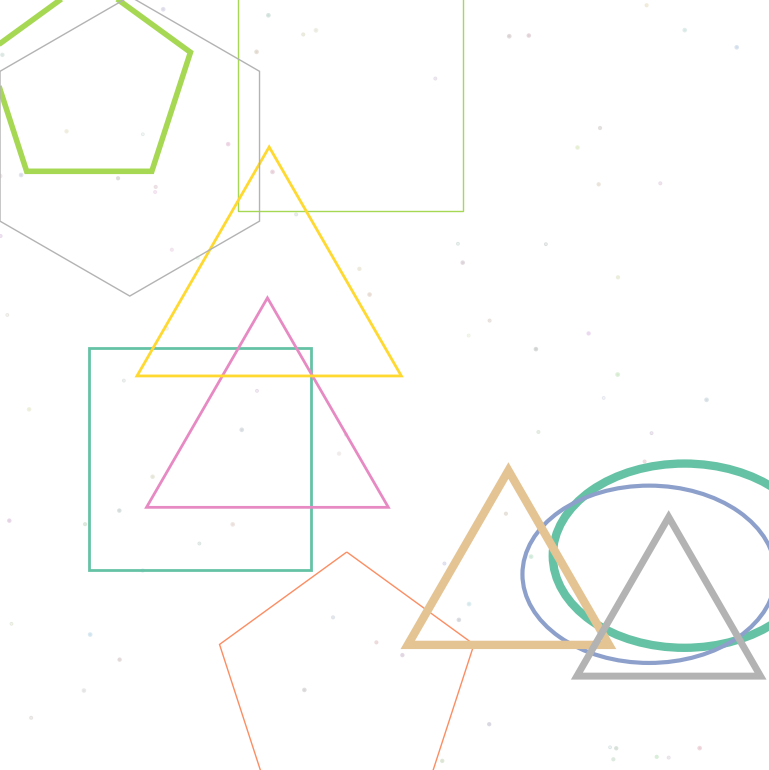[{"shape": "square", "thickness": 1, "radius": 0.72, "center": [0.26, 0.404]}, {"shape": "oval", "thickness": 3, "radius": 0.85, "center": [0.889, 0.278]}, {"shape": "pentagon", "thickness": 0.5, "radius": 0.87, "center": [0.45, 0.109]}, {"shape": "oval", "thickness": 1.5, "radius": 0.82, "center": [0.843, 0.254]}, {"shape": "triangle", "thickness": 1, "radius": 0.91, "center": [0.347, 0.432]}, {"shape": "square", "thickness": 0.5, "radius": 0.73, "center": [0.455, 0.872]}, {"shape": "pentagon", "thickness": 2, "radius": 0.69, "center": [0.116, 0.889]}, {"shape": "triangle", "thickness": 1, "radius": 0.99, "center": [0.35, 0.611]}, {"shape": "triangle", "thickness": 3, "radius": 0.75, "center": [0.66, 0.238]}, {"shape": "triangle", "thickness": 2.5, "radius": 0.69, "center": [0.868, 0.191]}, {"shape": "hexagon", "thickness": 0.5, "radius": 0.97, "center": [0.169, 0.81]}]